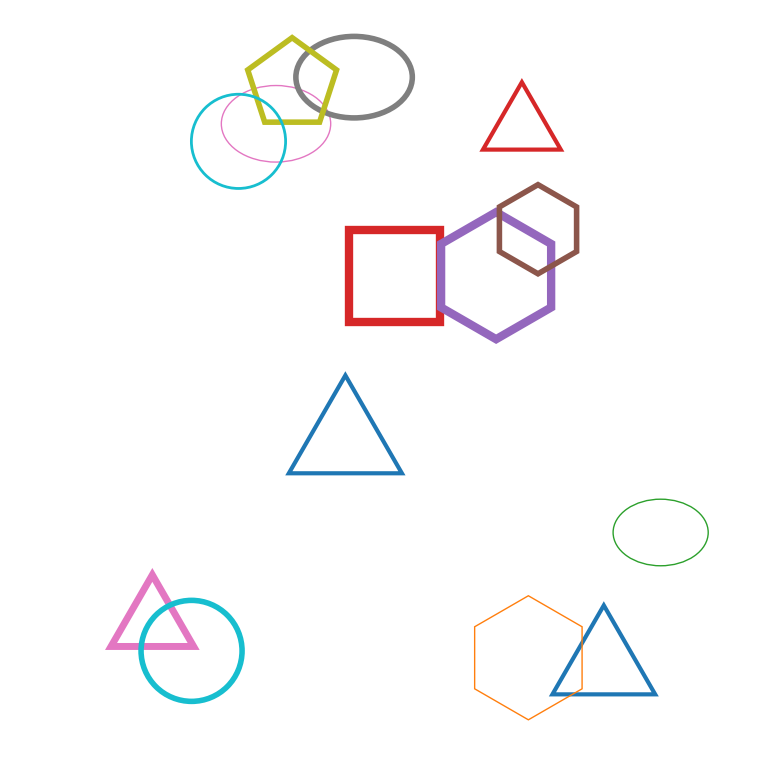[{"shape": "triangle", "thickness": 1.5, "radius": 0.42, "center": [0.449, 0.428]}, {"shape": "triangle", "thickness": 1.5, "radius": 0.39, "center": [0.784, 0.137]}, {"shape": "hexagon", "thickness": 0.5, "radius": 0.4, "center": [0.686, 0.146]}, {"shape": "oval", "thickness": 0.5, "radius": 0.31, "center": [0.858, 0.308]}, {"shape": "triangle", "thickness": 1.5, "radius": 0.29, "center": [0.678, 0.835]}, {"shape": "square", "thickness": 3, "radius": 0.3, "center": [0.512, 0.642]}, {"shape": "hexagon", "thickness": 3, "radius": 0.41, "center": [0.644, 0.642]}, {"shape": "hexagon", "thickness": 2, "radius": 0.29, "center": [0.699, 0.702]}, {"shape": "oval", "thickness": 0.5, "radius": 0.36, "center": [0.358, 0.839]}, {"shape": "triangle", "thickness": 2.5, "radius": 0.31, "center": [0.198, 0.191]}, {"shape": "oval", "thickness": 2, "radius": 0.38, "center": [0.46, 0.9]}, {"shape": "pentagon", "thickness": 2, "radius": 0.3, "center": [0.379, 0.89]}, {"shape": "circle", "thickness": 1, "radius": 0.31, "center": [0.31, 0.816]}, {"shape": "circle", "thickness": 2, "radius": 0.33, "center": [0.249, 0.155]}]